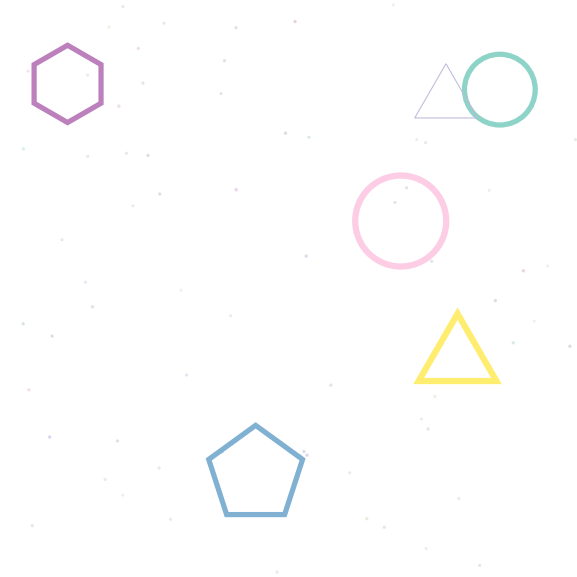[{"shape": "circle", "thickness": 2.5, "radius": 0.31, "center": [0.866, 0.844]}, {"shape": "triangle", "thickness": 0.5, "radius": 0.31, "center": [0.772, 0.826]}, {"shape": "pentagon", "thickness": 2.5, "radius": 0.43, "center": [0.443, 0.177]}, {"shape": "circle", "thickness": 3, "radius": 0.39, "center": [0.694, 0.616]}, {"shape": "hexagon", "thickness": 2.5, "radius": 0.33, "center": [0.117, 0.854]}, {"shape": "triangle", "thickness": 3, "radius": 0.39, "center": [0.792, 0.378]}]